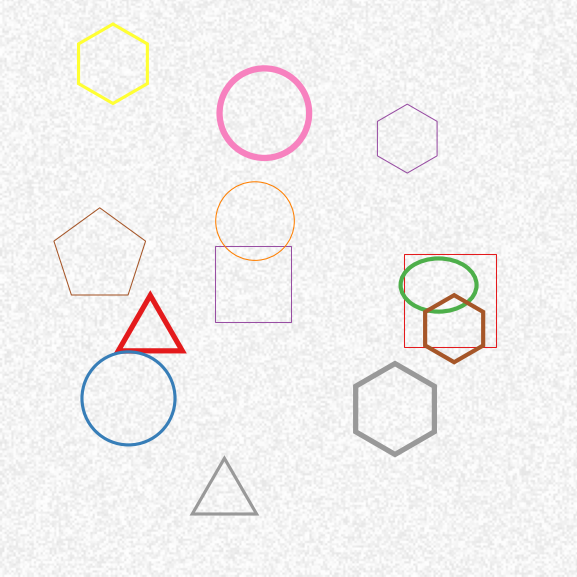[{"shape": "square", "thickness": 0.5, "radius": 0.4, "center": [0.779, 0.479]}, {"shape": "triangle", "thickness": 2.5, "radius": 0.32, "center": [0.26, 0.424]}, {"shape": "circle", "thickness": 1.5, "radius": 0.4, "center": [0.223, 0.309]}, {"shape": "oval", "thickness": 2, "radius": 0.33, "center": [0.759, 0.506]}, {"shape": "hexagon", "thickness": 0.5, "radius": 0.3, "center": [0.705, 0.759]}, {"shape": "square", "thickness": 0.5, "radius": 0.33, "center": [0.439, 0.508]}, {"shape": "circle", "thickness": 0.5, "radius": 0.34, "center": [0.442, 0.616]}, {"shape": "hexagon", "thickness": 1.5, "radius": 0.34, "center": [0.196, 0.889]}, {"shape": "hexagon", "thickness": 2, "radius": 0.29, "center": [0.786, 0.43]}, {"shape": "pentagon", "thickness": 0.5, "radius": 0.42, "center": [0.173, 0.556]}, {"shape": "circle", "thickness": 3, "radius": 0.39, "center": [0.458, 0.803]}, {"shape": "triangle", "thickness": 1.5, "radius": 0.32, "center": [0.389, 0.141]}, {"shape": "hexagon", "thickness": 2.5, "radius": 0.39, "center": [0.684, 0.291]}]